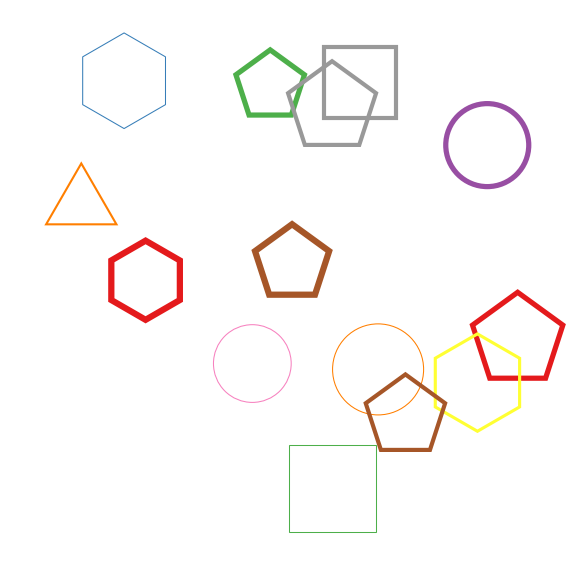[{"shape": "hexagon", "thickness": 3, "radius": 0.34, "center": [0.252, 0.514]}, {"shape": "pentagon", "thickness": 2.5, "radius": 0.41, "center": [0.896, 0.411]}, {"shape": "hexagon", "thickness": 0.5, "radius": 0.41, "center": [0.215, 0.859]}, {"shape": "pentagon", "thickness": 2.5, "radius": 0.31, "center": [0.468, 0.85]}, {"shape": "square", "thickness": 0.5, "radius": 0.38, "center": [0.576, 0.153]}, {"shape": "circle", "thickness": 2.5, "radius": 0.36, "center": [0.844, 0.748]}, {"shape": "circle", "thickness": 0.5, "radius": 0.39, "center": [0.655, 0.359]}, {"shape": "triangle", "thickness": 1, "radius": 0.35, "center": [0.141, 0.646]}, {"shape": "hexagon", "thickness": 1.5, "radius": 0.42, "center": [0.827, 0.337]}, {"shape": "pentagon", "thickness": 3, "radius": 0.34, "center": [0.506, 0.543]}, {"shape": "pentagon", "thickness": 2, "radius": 0.36, "center": [0.702, 0.279]}, {"shape": "circle", "thickness": 0.5, "radius": 0.34, "center": [0.437, 0.37]}, {"shape": "pentagon", "thickness": 2, "radius": 0.4, "center": [0.575, 0.813]}, {"shape": "square", "thickness": 2, "radius": 0.31, "center": [0.623, 0.856]}]